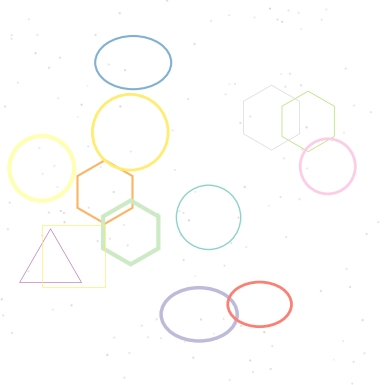[{"shape": "circle", "thickness": 1, "radius": 0.42, "center": [0.542, 0.435]}, {"shape": "circle", "thickness": 3, "radius": 0.42, "center": [0.109, 0.563]}, {"shape": "oval", "thickness": 2.5, "radius": 0.49, "center": [0.517, 0.184]}, {"shape": "oval", "thickness": 2, "radius": 0.41, "center": [0.674, 0.209]}, {"shape": "oval", "thickness": 1.5, "radius": 0.49, "center": [0.346, 0.837]}, {"shape": "hexagon", "thickness": 1.5, "radius": 0.41, "center": [0.273, 0.501]}, {"shape": "hexagon", "thickness": 0.5, "radius": 0.39, "center": [0.8, 0.685]}, {"shape": "circle", "thickness": 2, "radius": 0.36, "center": [0.851, 0.568]}, {"shape": "hexagon", "thickness": 0.5, "radius": 0.42, "center": [0.705, 0.695]}, {"shape": "triangle", "thickness": 0.5, "radius": 0.47, "center": [0.131, 0.313]}, {"shape": "hexagon", "thickness": 3, "radius": 0.41, "center": [0.34, 0.396]}, {"shape": "circle", "thickness": 2, "radius": 0.49, "center": [0.338, 0.657]}, {"shape": "square", "thickness": 0.5, "radius": 0.41, "center": [0.192, 0.335]}]